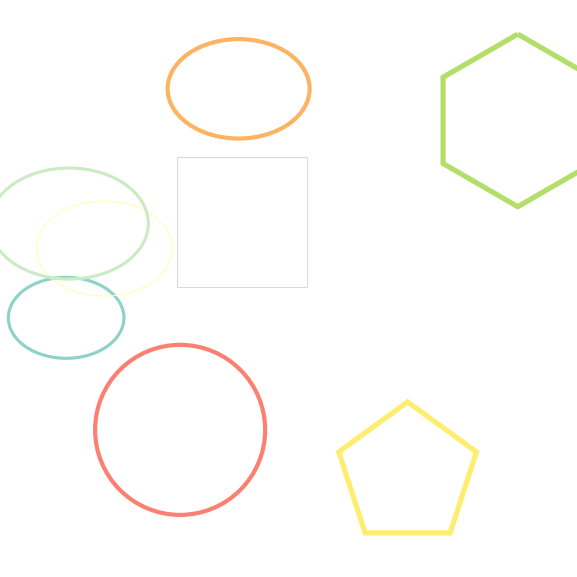[{"shape": "oval", "thickness": 1.5, "radius": 0.5, "center": [0.115, 0.449]}, {"shape": "oval", "thickness": 0.5, "radius": 0.59, "center": [0.181, 0.569]}, {"shape": "circle", "thickness": 2, "radius": 0.74, "center": [0.312, 0.255]}, {"shape": "oval", "thickness": 2, "radius": 0.61, "center": [0.413, 0.845]}, {"shape": "hexagon", "thickness": 2.5, "radius": 0.75, "center": [0.897, 0.791]}, {"shape": "square", "thickness": 0.5, "radius": 0.56, "center": [0.419, 0.615]}, {"shape": "oval", "thickness": 1.5, "radius": 0.69, "center": [0.12, 0.612]}, {"shape": "pentagon", "thickness": 2.5, "radius": 0.63, "center": [0.706, 0.178]}]